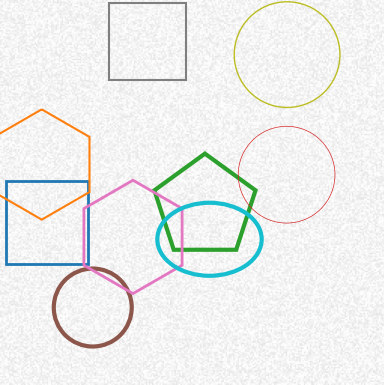[{"shape": "square", "thickness": 2, "radius": 0.54, "center": [0.122, 0.422]}, {"shape": "hexagon", "thickness": 1.5, "radius": 0.72, "center": [0.108, 0.573]}, {"shape": "pentagon", "thickness": 3, "radius": 0.69, "center": [0.532, 0.463]}, {"shape": "circle", "thickness": 0.5, "radius": 0.63, "center": [0.744, 0.546]}, {"shape": "circle", "thickness": 3, "radius": 0.51, "center": [0.241, 0.201]}, {"shape": "hexagon", "thickness": 2, "radius": 0.74, "center": [0.345, 0.385]}, {"shape": "square", "thickness": 1.5, "radius": 0.5, "center": [0.384, 0.892]}, {"shape": "circle", "thickness": 1, "radius": 0.69, "center": [0.746, 0.858]}, {"shape": "oval", "thickness": 3, "radius": 0.68, "center": [0.544, 0.378]}]